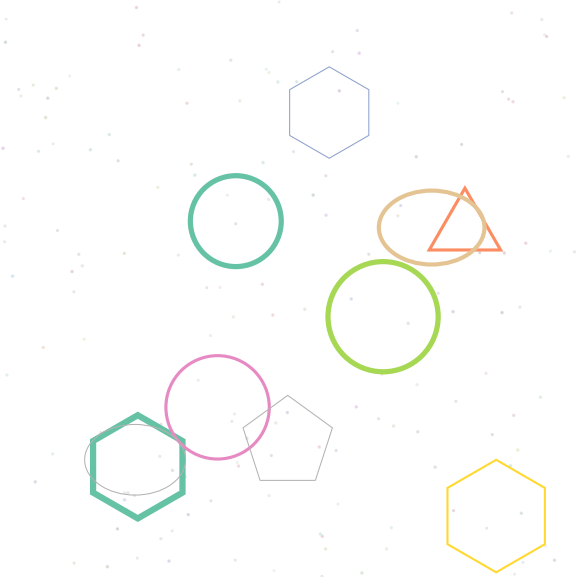[{"shape": "hexagon", "thickness": 3, "radius": 0.45, "center": [0.239, 0.191]}, {"shape": "circle", "thickness": 2.5, "radius": 0.39, "center": [0.408, 0.616]}, {"shape": "triangle", "thickness": 1.5, "radius": 0.36, "center": [0.805, 0.602]}, {"shape": "hexagon", "thickness": 0.5, "radius": 0.4, "center": [0.57, 0.804]}, {"shape": "circle", "thickness": 1.5, "radius": 0.45, "center": [0.377, 0.294]}, {"shape": "circle", "thickness": 2.5, "radius": 0.48, "center": [0.663, 0.451]}, {"shape": "hexagon", "thickness": 1, "radius": 0.49, "center": [0.859, 0.106]}, {"shape": "oval", "thickness": 2, "radius": 0.46, "center": [0.747, 0.605]}, {"shape": "pentagon", "thickness": 0.5, "radius": 0.41, "center": [0.498, 0.233]}, {"shape": "oval", "thickness": 0.5, "radius": 0.44, "center": [0.234, 0.203]}]